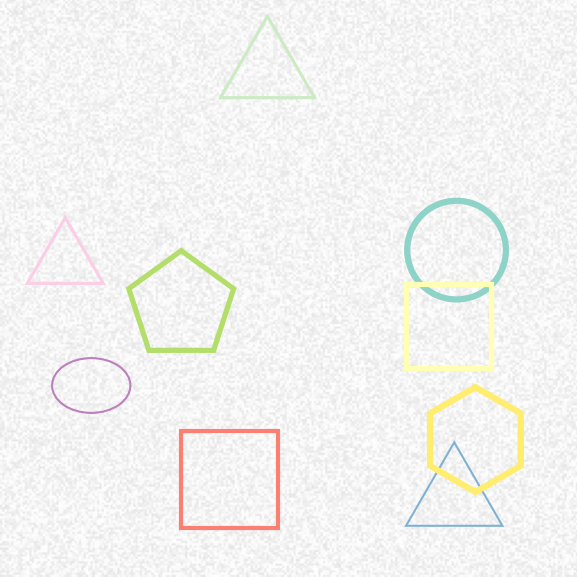[{"shape": "circle", "thickness": 3, "radius": 0.43, "center": [0.791, 0.566]}, {"shape": "square", "thickness": 2.5, "radius": 0.37, "center": [0.776, 0.434]}, {"shape": "square", "thickness": 2, "radius": 0.42, "center": [0.397, 0.169]}, {"shape": "triangle", "thickness": 1, "radius": 0.48, "center": [0.787, 0.137]}, {"shape": "pentagon", "thickness": 2.5, "radius": 0.48, "center": [0.314, 0.47]}, {"shape": "triangle", "thickness": 1.5, "radius": 0.38, "center": [0.113, 0.546]}, {"shape": "oval", "thickness": 1, "radius": 0.34, "center": [0.158, 0.332]}, {"shape": "triangle", "thickness": 1.5, "radius": 0.47, "center": [0.463, 0.877]}, {"shape": "hexagon", "thickness": 3, "radius": 0.45, "center": [0.823, 0.238]}]